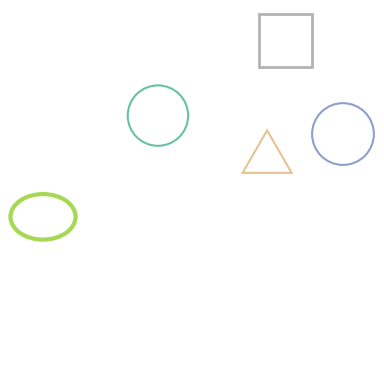[{"shape": "circle", "thickness": 1.5, "radius": 0.39, "center": [0.41, 0.7]}, {"shape": "circle", "thickness": 1.5, "radius": 0.4, "center": [0.891, 0.652]}, {"shape": "oval", "thickness": 3, "radius": 0.42, "center": [0.112, 0.437]}, {"shape": "triangle", "thickness": 1.5, "radius": 0.37, "center": [0.694, 0.588]}, {"shape": "square", "thickness": 2, "radius": 0.34, "center": [0.743, 0.896]}]